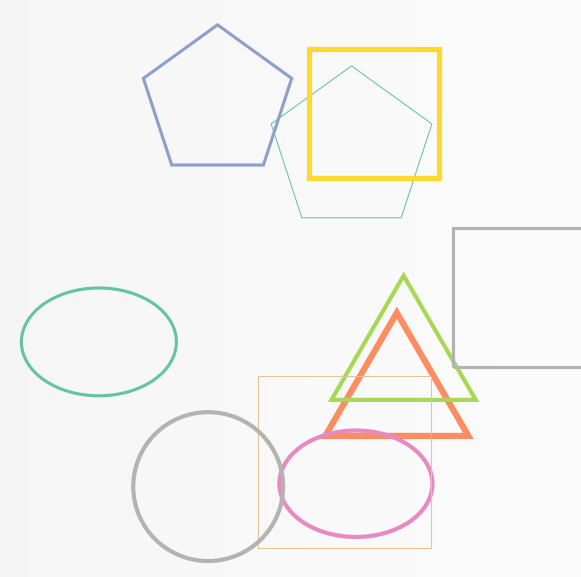[{"shape": "oval", "thickness": 1.5, "radius": 0.67, "center": [0.17, 0.407]}, {"shape": "pentagon", "thickness": 0.5, "radius": 0.73, "center": [0.605, 0.74]}, {"shape": "triangle", "thickness": 3, "radius": 0.71, "center": [0.683, 0.315]}, {"shape": "pentagon", "thickness": 1.5, "radius": 0.67, "center": [0.374, 0.822]}, {"shape": "oval", "thickness": 2, "radius": 0.66, "center": [0.612, 0.161]}, {"shape": "triangle", "thickness": 2, "radius": 0.72, "center": [0.694, 0.378]}, {"shape": "square", "thickness": 2.5, "radius": 0.56, "center": [0.643, 0.803]}, {"shape": "square", "thickness": 0.5, "radius": 0.74, "center": [0.593, 0.199]}, {"shape": "circle", "thickness": 2, "radius": 0.64, "center": [0.358, 0.157]}, {"shape": "square", "thickness": 1.5, "radius": 0.6, "center": [0.899, 0.484]}]